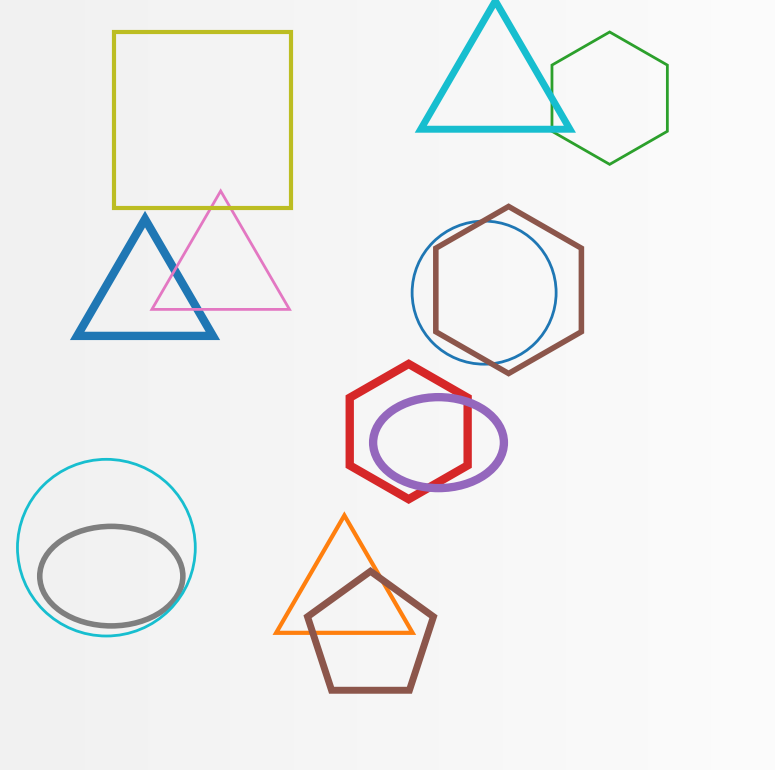[{"shape": "circle", "thickness": 1, "radius": 0.46, "center": [0.625, 0.62]}, {"shape": "triangle", "thickness": 3, "radius": 0.51, "center": [0.187, 0.614]}, {"shape": "triangle", "thickness": 1.5, "radius": 0.51, "center": [0.444, 0.229]}, {"shape": "hexagon", "thickness": 1, "radius": 0.43, "center": [0.787, 0.872]}, {"shape": "hexagon", "thickness": 3, "radius": 0.44, "center": [0.527, 0.44]}, {"shape": "oval", "thickness": 3, "radius": 0.42, "center": [0.566, 0.425]}, {"shape": "hexagon", "thickness": 2, "radius": 0.54, "center": [0.656, 0.623]}, {"shape": "pentagon", "thickness": 2.5, "radius": 0.43, "center": [0.478, 0.173]}, {"shape": "triangle", "thickness": 1, "radius": 0.51, "center": [0.285, 0.649]}, {"shape": "oval", "thickness": 2, "radius": 0.46, "center": [0.144, 0.252]}, {"shape": "square", "thickness": 1.5, "radius": 0.57, "center": [0.262, 0.844]}, {"shape": "circle", "thickness": 1, "radius": 0.57, "center": [0.137, 0.289]}, {"shape": "triangle", "thickness": 2.5, "radius": 0.56, "center": [0.639, 0.888]}]